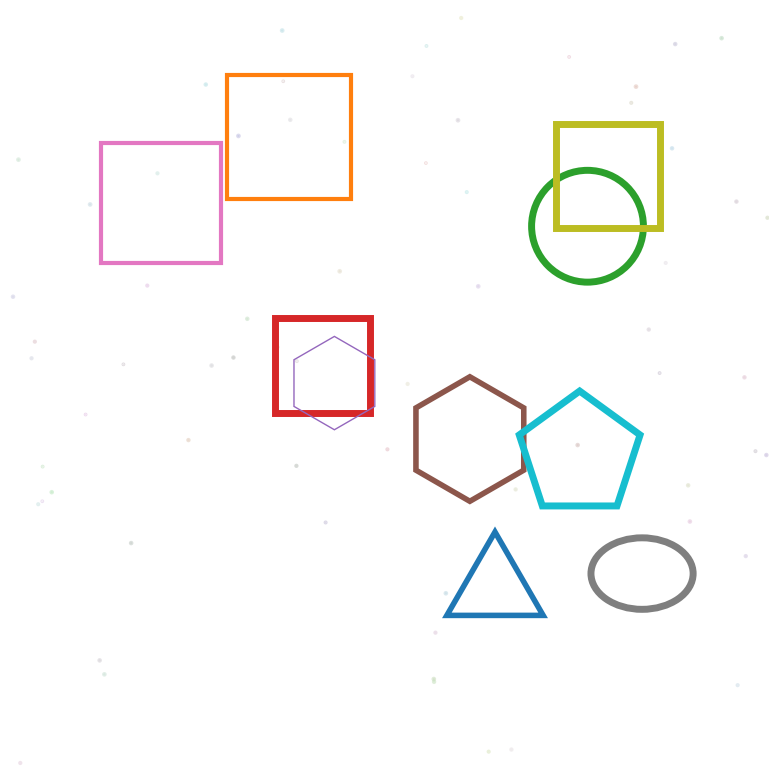[{"shape": "triangle", "thickness": 2, "radius": 0.36, "center": [0.643, 0.237]}, {"shape": "square", "thickness": 1.5, "radius": 0.4, "center": [0.375, 0.822]}, {"shape": "circle", "thickness": 2.5, "radius": 0.36, "center": [0.763, 0.706]}, {"shape": "square", "thickness": 2.5, "radius": 0.31, "center": [0.419, 0.525]}, {"shape": "hexagon", "thickness": 0.5, "radius": 0.3, "center": [0.434, 0.502]}, {"shape": "hexagon", "thickness": 2, "radius": 0.4, "center": [0.61, 0.43]}, {"shape": "square", "thickness": 1.5, "radius": 0.39, "center": [0.209, 0.737]}, {"shape": "oval", "thickness": 2.5, "radius": 0.33, "center": [0.834, 0.255]}, {"shape": "square", "thickness": 2.5, "radius": 0.34, "center": [0.79, 0.771]}, {"shape": "pentagon", "thickness": 2.5, "radius": 0.41, "center": [0.753, 0.41]}]